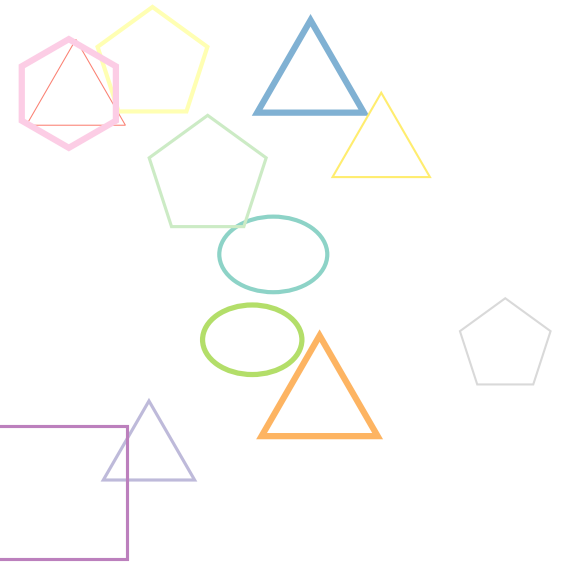[{"shape": "oval", "thickness": 2, "radius": 0.47, "center": [0.473, 0.559]}, {"shape": "pentagon", "thickness": 2, "radius": 0.5, "center": [0.264, 0.887]}, {"shape": "triangle", "thickness": 1.5, "radius": 0.46, "center": [0.258, 0.214]}, {"shape": "triangle", "thickness": 0.5, "radius": 0.5, "center": [0.131, 0.832]}, {"shape": "triangle", "thickness": 3, "radius": 0.53, "center": [0.538, 0.857]}, {"shape": "triangle", "thickness": 3, "radius": 0.58, "center": [0.553, 0.302]}, {"shape": "oval", "thickness": 2.5, "radius": 0.43, "center": [0.437, 0.411]}, {"shape": "hexagon", "thickness": 3, "radius": 0.47, "center": [0.119, 0.837]}, {"shape": "pentagon", "thickness": 1, "radius": 0.41, "center": [0.875, 0.4]}, {"shape": "square", "thickness": 1.5, "radius": 0.57, "center": [0.105, 0.147]}, {"shape": "pentagon", "thickness": 1.5, "radius": 0.53, "center": [0.36, 0.693]}, {"shape": "triangle", "thickness": 1, "radius": 0.49, "center": [0.66, 0.741]}]